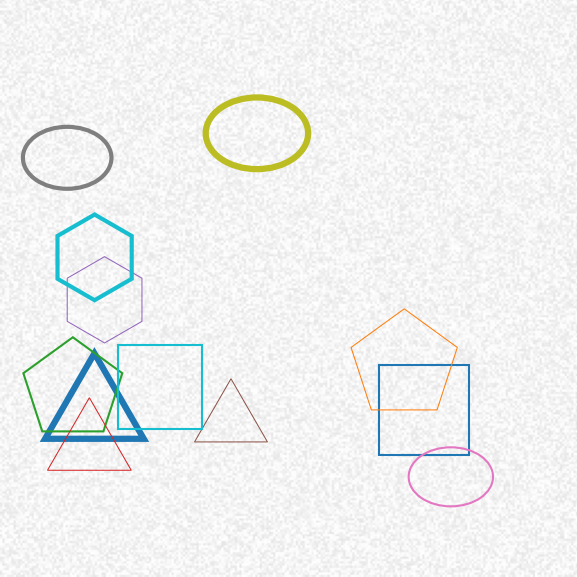[{"shape": "triangle", "thickness": 3, "radius": 0.49, "center": [0.163, 0.289]}, {"shape": "square", "thickness": 1, "radius": 0.39, "center": [0.734, 0.289]}, {"shape": "pentagon", "thickness": 0.5, "radius": 0.48, "center": [0.7, 0.368]}, {"shape": "pentagon", "thickness": 1, "radius": 0.45, "center": [0.126, 0.325]}, {"shape": "triangle", "thickness": 0.5, "radius": 0.42, "center": [0.155, 0.227]}, {"shape": "hexagon", "thickness": 0.5, "radius": 0.37, "center": [0.181, 0.48]}, {"shape": "triangle", "thickness": 0.5, "radius": 0.36, "center": [0.4, 0.27]}, {"shape": "oval", "thickness": 1, "radius": 0.37, "center": [0.781, 0.173]}, {"shape": "oval", "thickness": 2, "radius": 0.38, "center": [0.116, 0.726]}, {"shape": "oval", "thickness": 3, "radius": 0.44, "center": [0.445, 0.768]}, {"shape": "hexagon", "thickness": 2, "radius": 0.37, "center": [0.164, 0.553]}, {"shape": "square", "thickness": 1, "radius": 0.36, "center": [0.278, 0.329]}]